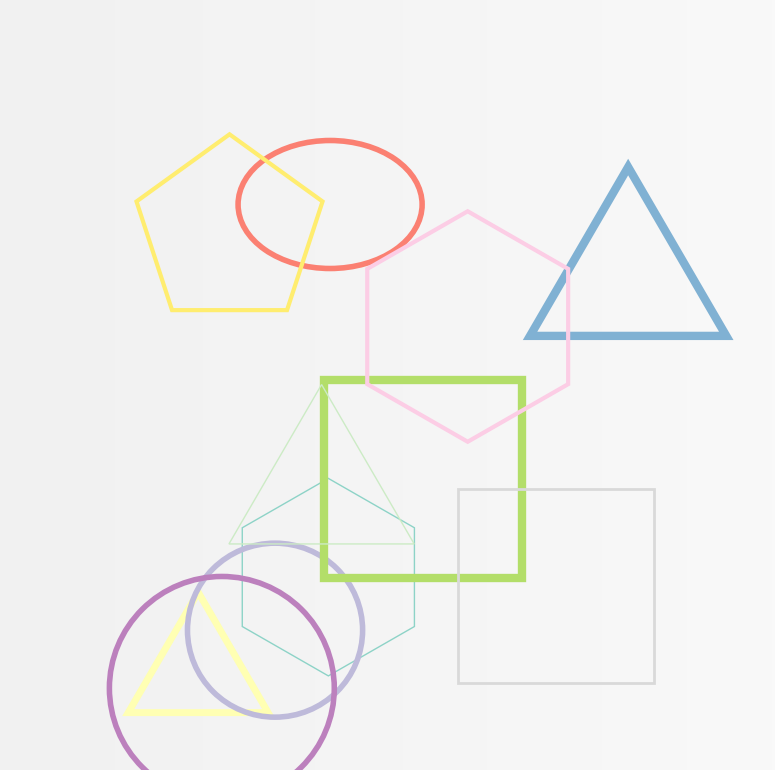[{"shape": "hexagon", "thickness": 0.5, "radius": 0.64, "center": [0.424, 0.25]}, {"shape": "triangle", "thickness": 2.5, "radius": 0.52, "center": [0.256, 0.127]}, {"shape": "circle", "thickness": 2, "radius": 0.56, "center": [0.355, 0.182]}, {"shape": "oval", "thickness": 2, "radius": 0.59, "center": [0.426, 0.734]}, {"shape": "triangle", "thickness": 3, "radius": 0.73, "center": [0.811, 0.637]}, {"shape": "square", "thickness": 3, "radius": 0.64, "center": [0.546, 0.378]}, {"shape": "hexagon", "thickness": 1.5, "radius": 0.75, "center": [0.603, 0.576]}, {"shape": "square", "thickness": 1, "radius": 0.63, "center": [0.717, 0.239]}, {"shape": "circle", "thickness": 2, "radius": 0.73, "center": [0.286, 0.106]}, {"shape": "triangle", "thickness": 0.5, "radius": 0.69, "center": [0.415, 0.363]}, {"shape": "pentagon", "thickness": 1.5, "radius": 0.63, "center": [0.296, 0.699]}]